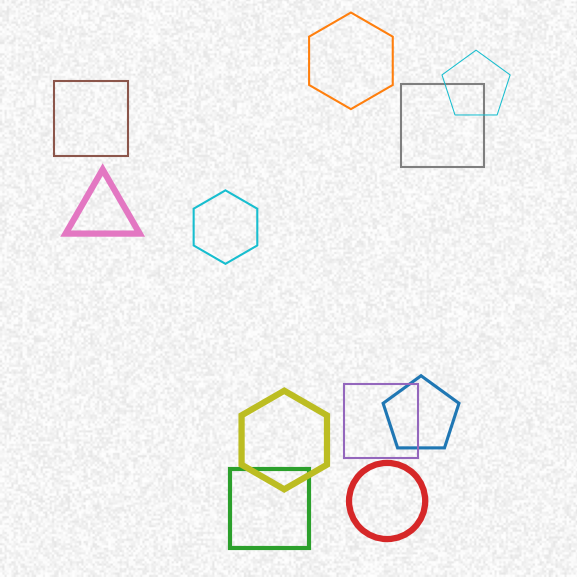[{"shape": "pentagon", "thickness": 1.5, "radius": 0.35, "center": [0.729, 0.279]}, {"shape": "hexagon", "thickness": 1, "radius": 0.42, "center": [0.608, 0.894]}, {"shape": "square", "thickness": 2, "radius": 0.34, "center": [0.467, 0.119]}, {"shape": "circle", "thickness": 3, "radius": 0.33, "center": [0.67, 0.132]}, {"shape": "square", "thickness": 1, "radius": 0.32, "center": [0.659, 0.27]}, {"shape": "square", "thickness": 1, "radius": 0.32, "center": [0.158, 0.794]}, {"shape": "triangle", "thickness": 3, "radius": 0.37, "center": [0.178, 0.632]}, {"shape": "square", "thickness": 1, "radius": 0.36, "center": [0.767, 0.782]}, {"shape": "hexagon", "thickness": 3, "radius": 0.43, "center": [0.492, 0.237]}, {"shape": "pentagon", "thickness": 0.5, "radius": 0.31, "center": [0.824, 0.85]}, {"shape": "hexagon", "thickness": 1, "radius": 0.32, "center": [0.39, 0.606]}]